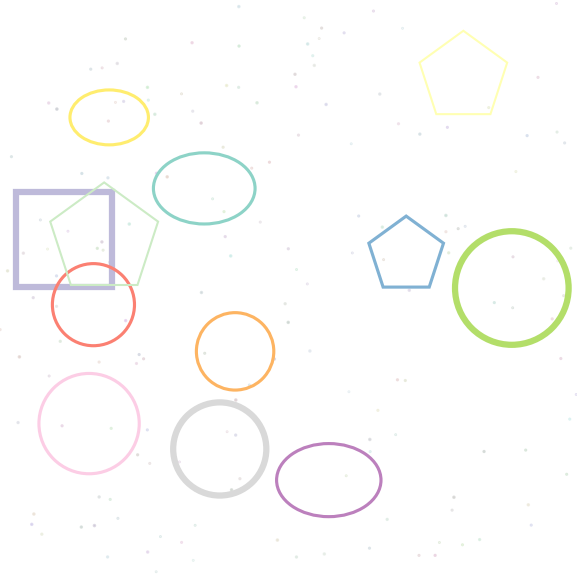[{"shape": "oval", "thickness": 1.5, "radius": 0.44, "center": [0.354, 0.673]}, {"shape": "pentagon", "thickness": 1, "radius": 0.4, "center": [0.802, 0.866]}, {"shape": "square", "thickness": 3, "radius": 0.41, "center": [0.111, 0.584]}, {"shape": "circle", "thickness": 1.5, "radius": 0.36, "center": [0.162, 0.472]}, {"shape": "pentagon", "thickness": 1.5, "radius": 0.34, "center": [0.703, 0.557]}, {"shape": "circle", "thickness": 1.5, "radius": 0.34, "center": [0.407, 0.391]}, {"shape": "circle", "thickness": 3, "radius": 0.49, "center": [0.886, 0.5]}, {"shape": "circle", "thickness": 1.5, "radius": 0.43, "center": [0.154, 0.266]}, {"shape": "circle", "thickness": 3, "radius": 0.4, "center": [0.381, 0.222]}, {"shape": "oval", "thickness": 1.5, "radius": 0.45, "center": [0.569, 0.168]}, {"shape": "pentagon", "thickness": 1, "radius": 0.49, "center": [0.18, 0.585]}, {"shape": "oval", "thickness": 1.5, "radius": 0.34, "center": [0.189, 0.796]}]